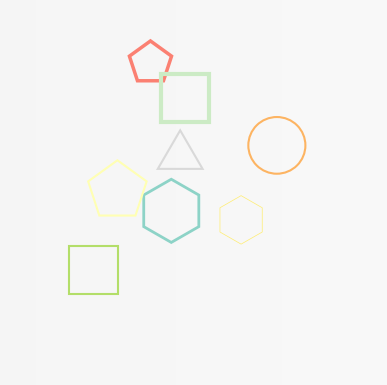[{"shape": "hexagon", "thickness": 2, "radius": 0.41, "center": [0.442, 0.452]}, {"shape": "pentagon", "thickness": 1.5, "radius": 0.4, "center": [0.303, 0.504]}, {"shape": "pentagon", "thickness": 2.5, "radius": 0.29, "center": [0.388, 0.836]}, {"shape": "circle", "thickness": 1.5, "radius": 0.37, "center": [0.714, 0.622]}, {"shape": "square", "thickness": 1.5, "radius": 0.31, "center": [0.241, 0.299]}, {"shape": "triangle", "thickness": 1.5, "radius": 0.33, "center": [0.465, 0.595]}, {"shape": "square", "thickness": 3, "radius": 0.31, "center": [0.478, 0.746]}, {"shape": "hexagon", "thickness": 0.5, "radius": 0.31, "center": [0.622, 0.429]}]